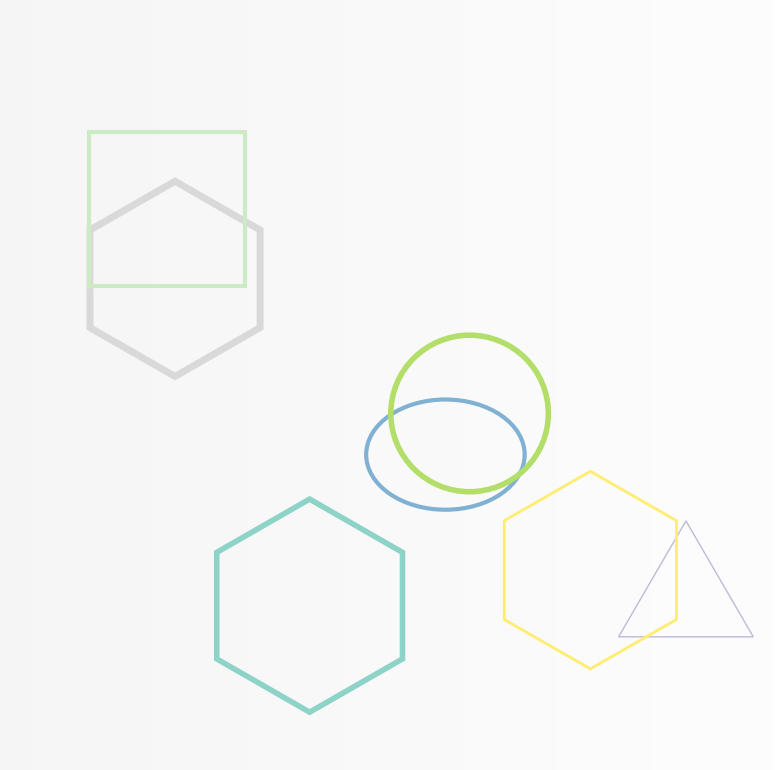[{"shape": "hexagon", "thickness": 2, "radius": 0.69, "center": [0.4, 0.213]}, {"shape": "triangle", "thickness": 0.5, "radius": 0.5, "center": [0.885, 0.223]}, {"shape": "oval", "thickness": 1.5, "radius": 0.51, "center": [0.575, 0.41]}, {"shape": "circle", "thickness": 2, "radius": 0.51, "center": [0.606, 0.463]}, {"shape": "hexagon", "thickness": 2.5, "radius": 0.63, "center": [0.226, 0.638]}, {"shape": "square", "thickness": 1.5, "radius": 0.5, "center": [0.216, 0.728]}, {"shape": "hexagon", "thickness": 1, "radius": 0.64, "center": [0.762, 0.26]}]